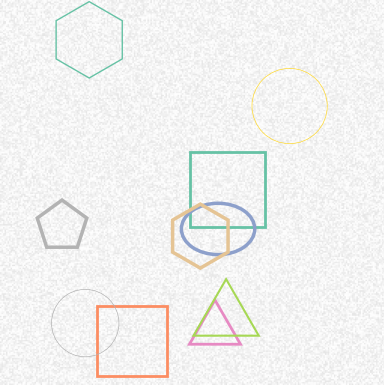[{"shape": "hexagon", "thickness": 1, "radius": 0.5, "center": [0.232, 0.897]}, {"shape": "square", "thickness": 2, "radius": 0.48, "center": [0.591, 0.508]}, {"shape": "square", "thickness": 2, "radius": 0.45, "center": [0.343, 0.113]}, {"shape": "oval", "thickness": 2.5, "radius": 0.48, "center": [0.566, 0.405]}, {"shape": "triangle", "thickness": 2, "radius": 0.38, "center": [0.558, 0.144]}, {"shape": "triangle", "thickness": 1.5, "radius": 0.49, "center": [0.587, 0.177]}, {"shape": "circle", "thickness": 0.5, "radius": 0.49, "center": [0.752, 0.725]}, {"shape": "hexagon", "thickness": 2.5, "radius": 0.42, "center": [0.52, 0.387]}, {"shape": "circle", "thickness": 0.5, "radius": 0.44, "center": [0.221, 0.161]}, {"shape": "pentagon", "thickness": 2.5, "radius": 0.34, "center": [0.161, 0.413]}]